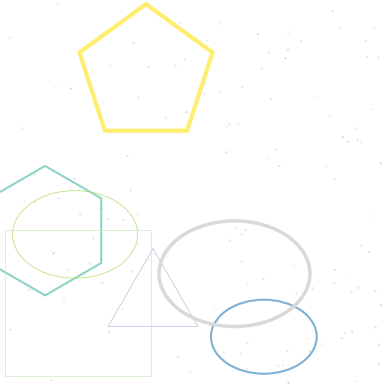[{"shape": "hexagon", "thickness": 1.5, "radius": 0.84, "center": [0.117, 0.401]}, {"shape": "triangle", "thickness": 0.5, "radius": 0.67, "center": [0.398, 0.22]}, {"shape": "oval", "thickness": 1.5, "radius": 0.69, "center": [0.685, 0.125]}, {"shape": "oval", "thickness": 0.5, "radius": 0.81, "center": [0.195, 0.391]}, {"shape": "oval", "thickness": 2.5, "radius": 0.98, "center": [0.609, 0.289]}, {"shape": "square", "thickness": 0.5, "radius": 0.95, "center": [0.202, 0.212]}, {"shape": "pentagon", "thickness": 3, "radius": 0.91, "center": [0.379, 0.808]}]